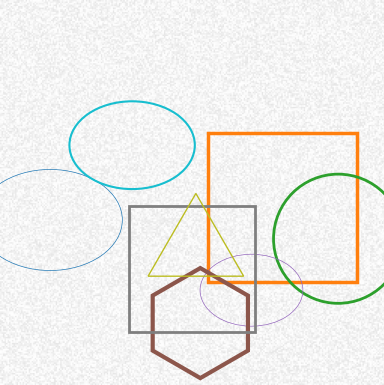[{"shape": "oval", "thickness": 0.5, "radius": 0.94, "center": [0.13, 0.429]}, {"shape": "square", "thickness": 2.5, "radius": 0.97, "center": [0.733, 0.462]}, {"shape": "circle", "thickness": 2, "radius": 0.84, "center": [0.878, 0.38]}, {"shape": "oval", "thickness": 0.5, "radius": 0.67, "center": [0.653, 0.246]}, {"shape": "hexagon", "thickness": 3, "radius": 0.71, "center": [0.52, 0.161]}, {"shape": "square", "thickness": 2, "radius": 0.82, "center": [0.499, 0.302]}, {"shape": "triangle", "thickness": 1, "radius": 0.72, "center": [0.509, 0.354]}, {"shape": "oval", "thickness": 1.5, "radius": 0.81, "center": [0.343, 0.623]}]